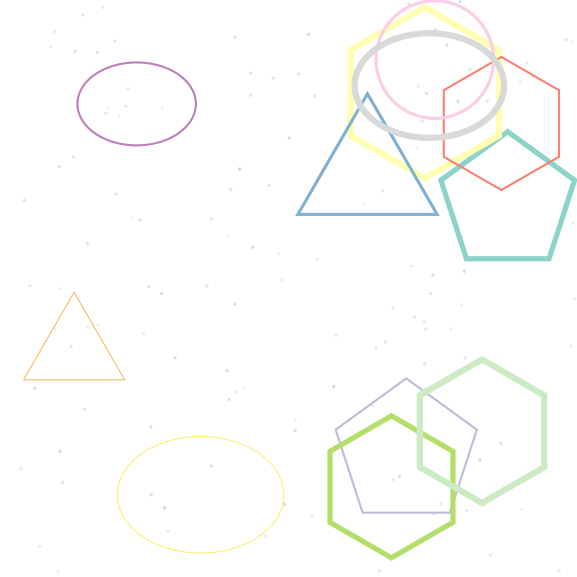[{"shape": "pentagon", "thickness": 2.5, "radius": 0.61, "center": [0.879, 0.649]}, {"shape": "hexagon", "thickness": 3, "radius": 0.74, "center": [0.736, 0.838]}, {"shape": "pentagon", "thickness": 1, "radius": 0.64, "center": [0.703, 0.215]}, {"shape": "hexagon", "thickness": 1, "radius": 0.58, "center": [0.868, 0.785]}, {"shape": "triangle", "thickness": 1.5, "radius": 0.7, "center": [0.636, 0.698]}, {"shape": "triangle", "thickness": 0.5, "radius": 0.51, "center": [0.128, 0.392]}, {"shape": "hexagon", "thickness": 2.5, "radius": 0.61, "center": [0.678, 0.156]}, {"shape": "circle", "thickness": 1.5, "radius": 0.51, "center": [0.753, 0.896]}, {"shape": "oval", "thickness": 3, "radius": 0.65, "center": [0.743, 0.851]}, {"shape": "oval", "thickness": 1, "radius": 0.51, "center": [0.237, 0.819]}, {"shape": "hexagon", "thickness": 3, "radius": 0.62, "center": [0.835, 0.252]}, {"shape": "oval", "thickness": 0.5, "radius": 0.72, "center": [0.347, 0.142]}]